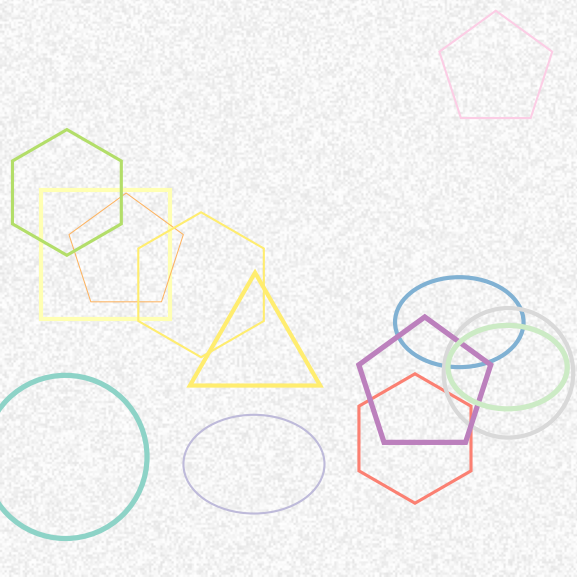[{"shape": "circle", "thickness": 2.5, "radius": 0.71, "center": [0.113, 0.208]}, {"shape": "square", "thickness": 2, "radius": 0.56, "center": [0.182, 0.558]}, {"shape": "oval", "thickness": 1, "radius": 0.61, "center": [0.44, 0.195]}, {"shape": "hexagon", "thickness": 1.5, "radius": 0.56, "center": [0.719, 0.24]}, {"shape": "oval", "thickness": 2, "radius": 0.56, "center": [0.795, 0.441]}, {"shape": "pentagon", "thickness": 0.5, "radius": 0.52, "center": [0.218, 0.561]}, {"shape": "hexagon", "thickness": 1.5, "radius": 0.54, "center": [0.116, 0.666]}, {"shape": "pentagon", "thickness": 1, "radius": 0.51, "center": [0.859, 0.878]}, {"shape": "circle", "thickness": 2, "radius": 0.56, "center": [0.88, 0.354]}, {"shape": "pentagon", "thickness": 2.5, "radius": 0.6, "center": [0.736, 0.33]}, {"shape": "oval", "thickness": 2.5, "radius": 0.52, "center": [0.879, 0.363]}, {"shape": "triangle", "thickness": 2, "radius": 0.65, "center": [0.442, 0.397]}, {"shape": "hexagon", "thickness": 1, "radius": 0.63, "center": [0.348, 0.506]}]